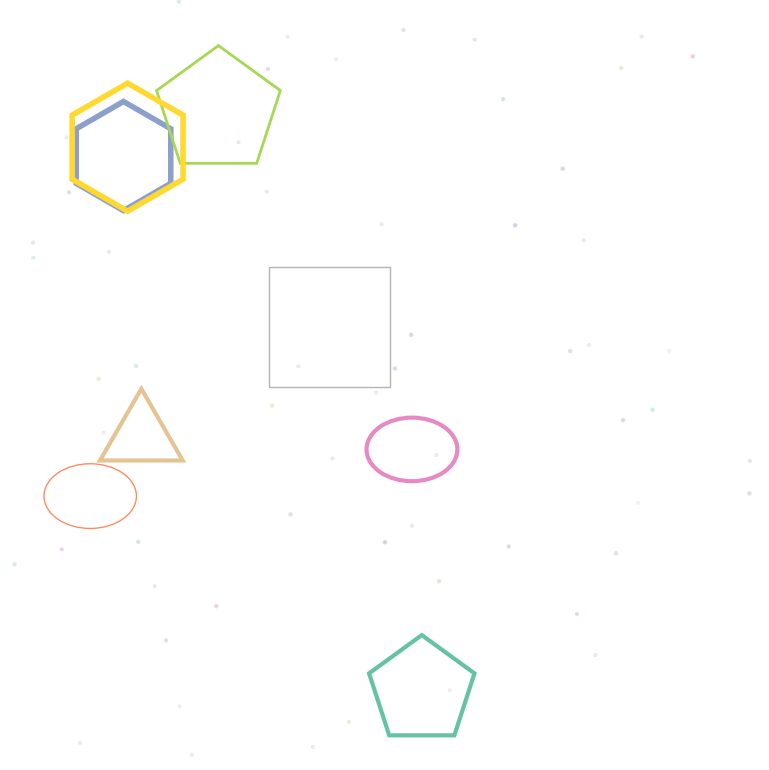[{"shape": "pentagon", "thickness": 1.5, "radius": 0.36, "center": [0.548, 0.103]}, {"shape": "oval", "thickness": 0.5, "radius": 0.3, "center": [0.117, 0.356]}, {"shape": "hexagon", "thickness": 2, "radius": 0.35, "center": [0.16, 0.797]}, {"shape": "oval", "thickness": 1.5, "radius": 0.29, "center": [0.535, 0.416]}, {"shape": "pentagon", "thickness": 1, "radius": 0.42, "center": [0.284, 0.856]}, {"shape": "hexagon", "thickness": 2, "radius": 0.42, "center": [0.166, 0.809]}, {"shape": "triangle", "thickness": 1.5, "radius": 0.31, "center": [0.184, 0.433]}, {"shape": "square", "thickness": 0.5, "radius": 0.39, "center": [0.428, 0.576]}]